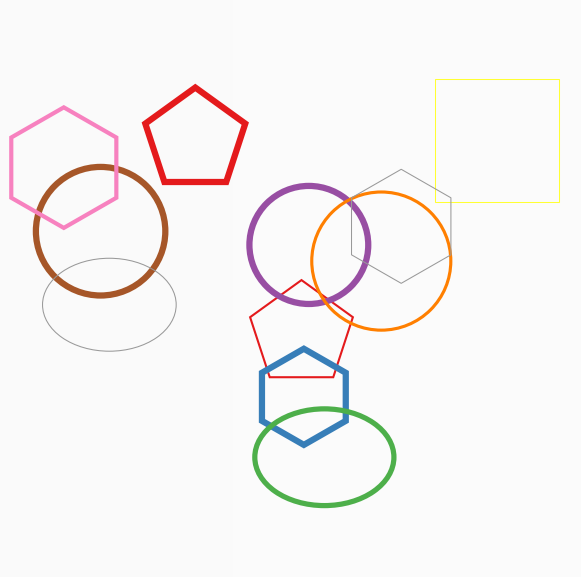[{"shape": "pentagon", "thickness": 3, "radius": 0.45, "center": [0.336, 0.757]}, {"shape": "pentagon", "thickness": 1, "radius": 0.46, "center": [0.519, 0.421]}, {"shape": "hexagon", "thickness": 3, "radius": 0.42, "center": [0.523, 0.312]}, {"shape": "oval", "thickness": 2.5, "radius": 0.6, "center": [0.558, 0.207]}, {"shape": "circle", "thickness": 3, "radius": 0.51, "center": [0.531, 0.575]}, {"shape": "circle", "thickness": 1.5, "radius": 0.6, "center": [0.656, 0.547]}, {"shape": "square", "thickness": 0.5, "radius": 0.53, "center": [0.856, 0.756]}, {"shape": "circle", "thickness": 3, "radius": 0.56, "center": [0.173, 0.599]}, {"shape": "hexagon", "thickness": 2, "radius": 0.52, "center": [0.11, 0.709]}, {"shape": "oval", "thickness": 0.5, "radius": 0.57, "center": [0.188, 0.471]}, {"shape": "hexagon", "thickness": 0.5, "radius": 0.49, "center": [0.69, 0.607]}]